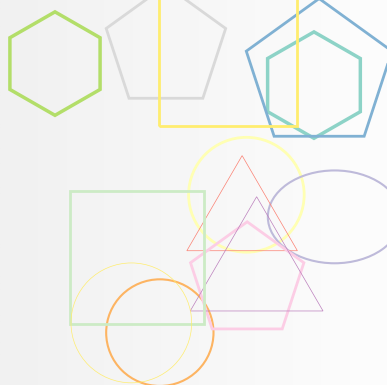[{"shape": "hexagon", "thickness": 2.5, "radius": 0.69, "center": [0.81, 0.779]}, {"shape": "circle", "thickness": 2, "radius": 0.75, "center": [0.636, 0.494]}, {"shape": "oval", "thickness": 1.5, "radius": 0.86, "center": [0.863, 0.437]}, {"shape": "triangle", "thickness": 0.5, "radius": 0.82, "center": [0.625, 0.431]}, {"shape": "pentagon", "thickness": 2, "radius": 0.99, "center": [0.824, 0.806]}, {"shape": "circle", "thickness": 1.5, "radius": 0.69, "center": [0.412, 0.136]}, {"shape": "hexagon", "thickness": 2.5, "radius": 0.67, "center": [0.142, 0.835]}, {"shape": "pentagon", "thickness": 2, "radius": 0.77, "center": [0.638, 0.27]}, {"shape": "pentagon", "thickness": 2, "radius": 0.81, "center": [0.428, 0.876]}, {"shape": "triangle", "thickness": 0.5, "radius": 0.99, "center": [0.662, 0.291]}, {"shape": "square", "thickness": 2, "radius": 0.87, "center": [0.354, 0.331]}, {"shape": "circle", "thickness": 0.5, "radius": 0.78, "center": [0.339, 0.161]}, {"shape": "square", "thickness": 2, "radius": 0.89, "center": [0.587, 0.851]}]